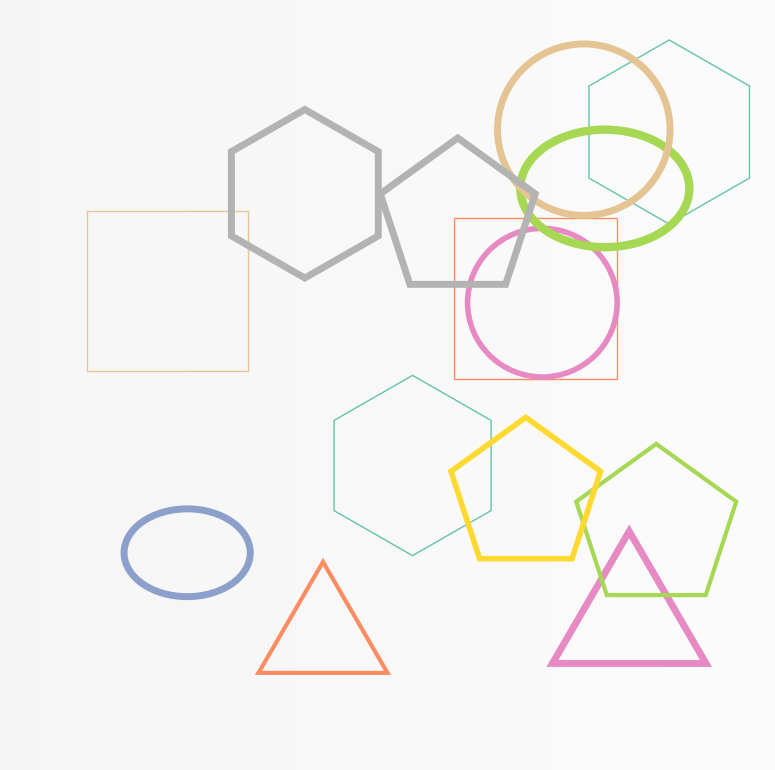[{"shape": "hexagon", "thickness": 0.5, "radius": 0.59, "center": [0.532, 0.395]}, {"shape": "hexagon", "thickness": 0.5, "radius": 0.6, "center": [0.864, 0.829]}, {"shape": "triangle", "thickness": 1.5, "radius": 0.48, "center": [0.417, 0.174]}, {"shape": "square", "thickness": 0.5, "radius": 0.53, "center": [0.691, 0.612]}, {"shape": "oval", "thickness": 2.5, "radius": 0.41, "center": [0.242, 0.282]}, {"shape": "circle", "thickness": 2, "radius": 0.48, "center": [0.7, 0.607]}, {"shape": "triangle", "thickness": 2.5, "radius": 0.57, "center": [0.812, 0.196]}, {"shape": "pentagon", "thickness": 1.5, "radius": 0.54, "center": [0.847, 0.315]}, {"shape": "oval", "thickness": 3, "radius": 0.55, "center": [0.78, 0.755]}, {"shape": "pentagon", "thickness": 2, "radius": 0.51, "center": [0.678, 0.356]}, {"shape": "square", "thickness": 0.5, "radius": 0.52, "center": [0.217, 0.622]}, {"shape": "circle", "thickness": 2.5, "radius": 0.56, "center": [0.753, 0.832]}, {"shape": "hexagon", "thickness": 2.5, "radius": 0.55, "center": [0.393, 0.748]}, {"shape": "pentagon", "thickness": 2.5, "radius": 0.53, "center": [0.591, 0.716]}]